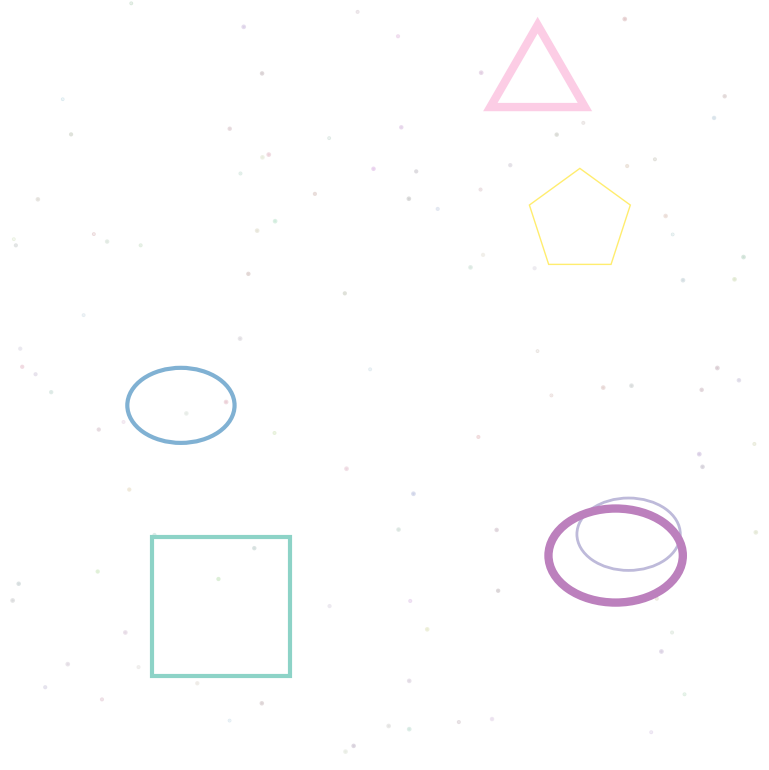[{"shape": "square", "thickness": 1.5, "radius": 0.45, "center": [0.287, 0.212]}, {"shape": "oval", "thickness": 1, "radius": 0.34, "center": [0.816, 0.306]}, {"shape": "oval", "thickness": 1.5, "radius": 0.35, "center": [0.235, 0.474]}, {"shape": "triangle", "thickness": 3, "radius": 0.35, "center": [0.698, 0.896]}, {"shape": "oval", "thickness": 3, "radius": 0.44, "center": [0.8, 0.279]}, {"shape": "pentagon", "thickness": 0.5, "radius": 0.34, "center": [0.753, 0.712]}]